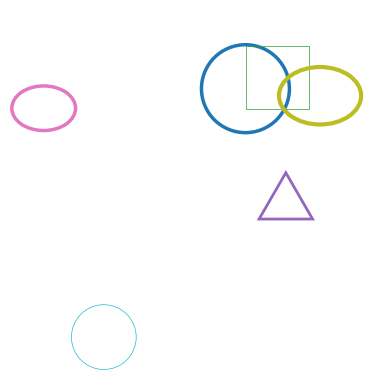[{"shape": "circle", "thickness": 2.5, "radius": 0.57, "center": [0.638, 0.77]}, {"shape": "square", "thickness": 0.5, "radius": 0.41, "center": [0.722, 0.798]}, {"shape": "triangle", "thickness": 2, "radius": 0.4, "center": [0.742, 0.471]}, {"shape": "oval", "thickness": 2.5, "radius": 0.41, "center": [0.113, 0.719]}, {"shape": "oval", "thickness": 3, "radius": 0.53, "center": [0.831, 0.751]}, {"shape": "circle", "thickness": 0.5, "radius": 0.42, "center": [0.27, 0.124]}]